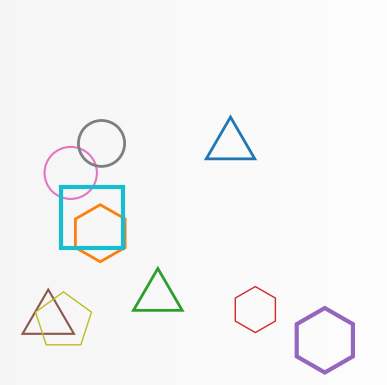[{"shape": "triangle", "thickness": 2, "radius": 0.36, "center": [0.595, 0.624]}, {"shape": "hexagon", "thickness": 2, "radius": 0.37, "center": [0.259, 0.394]}, {"shape": "triangle", "thickness": 2, "radius": 0.36, "center": [0.407, 0.23]}, {"shape": "hexagon", "thickness": 1, "radius": 0.3, "center": [0.659, 0.196]}, {"shape": "hexagon", "thickness": 3, "radius": 0.42, "center": [0.838, 0.116]}, {"shape": "triangle", "thickness": 1.5, "radius": 0.38, "center": [0.125, 0.171]}, {"shape": "circle", "thickness": 1.5, "radius": 0.34, "center": [0.183, 0.551]}, {"shape": "circle", "thickness": 2, "radius": 0.3, "center": [0.262, 0.627]}, {"shape": "pentagon", "thickness": 1, "radius": 0.38, "center": [0.164, 0.166]}, {"shape": "square", "thickness": 3, "radius": 0.4, "center": [0.237, 0.435]}]